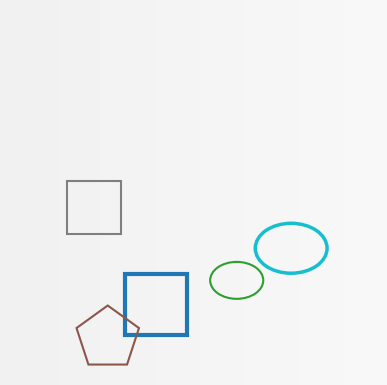[{"shape": "square", "thickness": 3, "radius": 0.4, "center": [0.404, 0.209]}, {"shape": "oval", "thickness": 1.5, "radius": 0.34, "center": [0.611, 0.272]}, {"shape": "pentagon", "thickness": 1.5, "radius": 0.42, "center": [0.278, 0.122]}, {"shape": "square", "thickness": 1.5, "radius": 0.35, "center": [0.242, 0.461]}, {"shape": "oval", "thickness": 2.5, "radius": 0.46, "center": [0.751, 0.355]}]